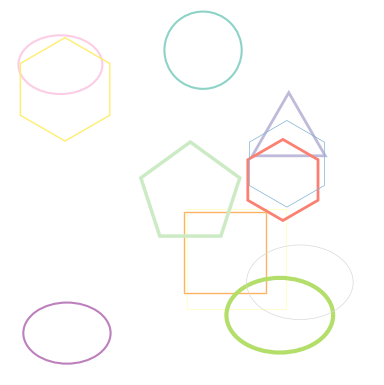[{"shape": "circle", "thickness": 1.5, "radius": 0.5, "center": [0.527, 0.87]}, {"shape": "square", "thickness": 0.5, "radius": 0.64, "center": [0.614, 0.327]}, {"shape": "triangle", "thickness": 2, "radius": 0.55, "center": [0.75, 0.65]}, {"shape": "hexagon", "thickness": 2, "radius": 0.53, "center": [0.735, 0.533]}, {"shape": "hexagon", "thickness": 0.5, "radius": 0.56, "center": [0.745, 0.575]}, {"shape": "square", "thickness": 1, "radius": 0.53, "center": [0.584, 0.344]}, {"shape": "oval", "thickness": 3, "radius": 0.69, "center": [0.727, 0.181]}, {"shape": "oval", "thickness": 1.5, "radius": 0.55, "center": [0.157, 0.832]}, {"shape": "oval", "thickness": 0.5, "radius": 0.69, "center": [0.779, 0.267]}, {"shape": "oval", "thickness": 1.5, "radius": 0.57, "center": [0.174, 0.135]}, {"shape": "pentagon", "thickness": 2.5, "radius": 0.68, "center": [0.494, 0.496]}, {"shape": "hexagon", "thickness": 1, "radius": 0.67, "center": [0.169, 0.768]}]